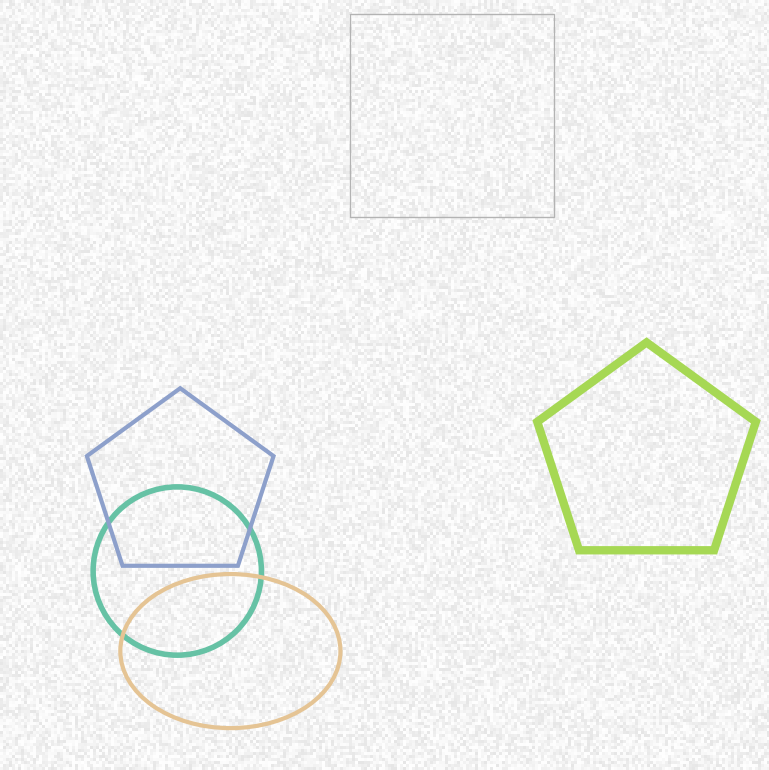[{"shape": "circle", "thickness": 2, "radius": 0.55, "center": [0.23, 0.258]}, {"shape": "pentagon", "thickness": 1.5, "radius": 0.64, "center": [0.234, 0.368]}, {"shape": "pentagon", "thickness": 3, "radius": 0.75, "center": [0.84, 0.406]}, {"shape": "oval", "thickness": 1.5, "radius": 0.71, "center": [0.299, 0.154]}, {"shape": "square", "thickness": 0.5, "radius": 0.66, "center": [0.587, 0.85]}]